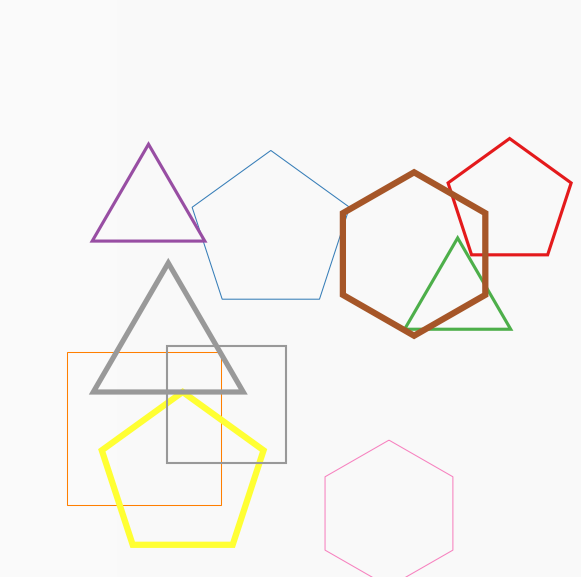[{"shape": "pentagon", "thickness": 1.5, "radius": 0.56, "center": [0.877, 0.648]}, {"shape": "pentagon", "thickness": 0.5, "radius": 0.71, "center": [0.466, 0.596]}, {"shape": "triangle", "thickness": 1.5, "radius": 0.53, "center": [0.787, 0.482]}, {"shape": "triangle", "thickness": 1.5, "radius": 0.56, "center": [0.256, 0.638]}, {"shape": "square", "thickness": 0.5, "radius": 0.66, "center": [0.248, 0.256]}, {"shape": "pentagon", "thickness": 3, "radius": 0.73, "center": [0.314, 0.174]}, {"shape": "hexagon", "thickness": 3, "radius": 0.71, "center": [0.712, 0.559]}, {"shape": "hexagon", "thickness": 0.5, "radius": 0.63, "center": [0.669, 0.11]}, {"shape": "square", "thickness": 1, "radius": 0.51, "center": [0.39, 0.299]}, {"shape": "triangle", "thickness": 2.5, "radius": 0.74, "center": [0.29, 0.395]}]